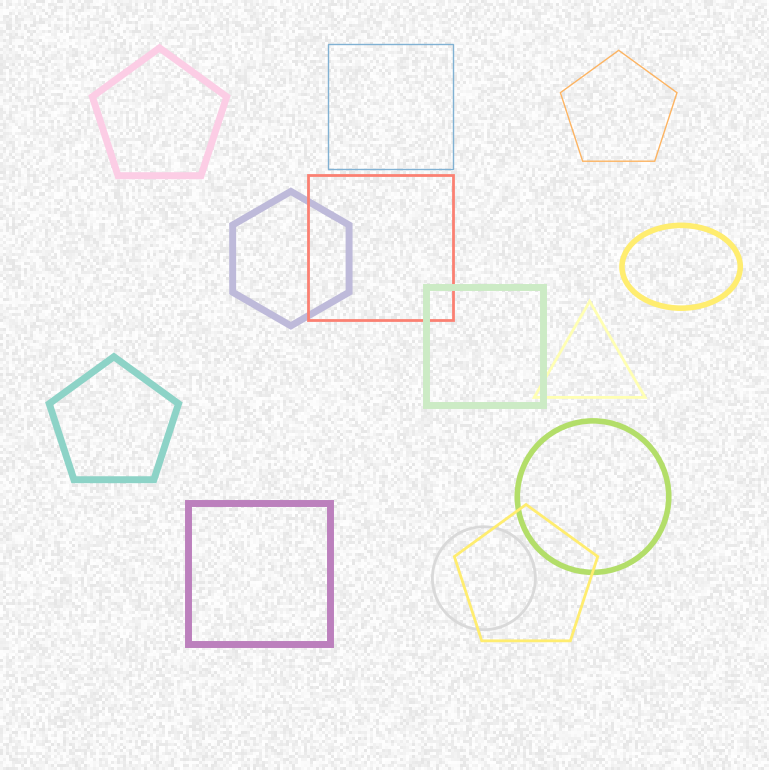[{"shape": "pentagon", "thickness": 2.5, "radius": 0.44, "center": [0.148, 0.448]}, {"shape": "triangle", "thickness": 1, "radius": 0.42, "center": [0.766, 0.526]}, {"shape": "hexagon", "thickness": 2.5, "radius": 0.44, "center": [0.378, 0.664]}, {"shape": "square", "thickness": 1, "radius": 0.47, "center": [0.494, 0.679]}, {"shape": "square", "thickness": 0.5, "radius": 0.41, "center": [0.507, 0.862]}, {"shape": "pentagon", "thickness": 0.5, "radius": 0.4, "center": [0.803, 0.855]}, {"shape": "circle", "thickness": 2, "radius": 0.49, "center": [0.77, 0.355]}, {"shape": "pentagon", "thickness": 2.5, "radius": 0.46, "center": [0.207, 0.846]}, {"shape": "circle", "thickness": 1, "radius": 0.33, "center": [0.628, 0.249]}, {"shape": "square", "thickness": 2.5, "radius": 0.46, "center": [0.337, 0.255]}, {"shape": "square", "thickness": 2.5, "radius": 0.38, "center": [0.629, 0.551]}, {"shape": "oval", "thickness": 2, "radius": 0.38, "center": [0.885, 0.654]}, {"shape": "pentagon", "thickness": 1, "radius": 0.49, "center": [0.683, 0.247]}]